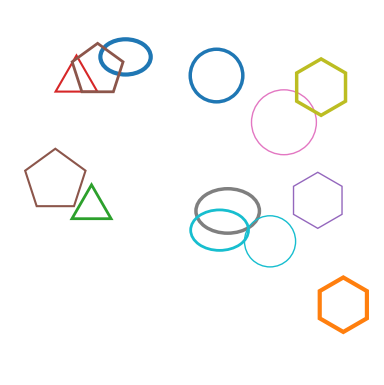[{"shape": "oval", "thickness": 3, "radius": 0.33, "center": [0.326, 0.852]}, {"shape": "circle", "thickness": 2.5, "radius": 0.34, "center": [0.562, 0.804]}, {"shape": "hexagon", "thickness": 3, "radius": 0.35, "center": [0.892, 0.209]}, {"shape": "triangle", "thickness": 2, "radius": 0.29, "center": [0.238, 0.461]}, {"shape": "triangle", "thickness": 1.5, "radius": 0.31, "center": [0.199, 0.793]}, {"shape": "hexagon", "thickness": 1, "radius": 0.36, "center": [0.825, 0.48]}, {"shape": "pentagon", "thickness": 2, "radius": 0.35, "center": [0.254, 0.818]}, {"shape": "pentagon", "thickness": 1.5, "radius": 0.41, "center": [0.144, 0.531]}, {"shape": "circle", "thickness": 1, "radius": 0.42, "center": [0.738, 0.682]}, {"shape": "oval", "thickness": 2.5, "radius": 0.41, "center": [0.591, 0.452]}, {"shape": "hexagon", "thickness": 2.5, "radius": 0.37, "center": [0.834, 0.774]}, {"shape": "circle", "thickness": 1, "radius": 0.33, "center": [0.701, 0.373]}, {"shape": "oval", "thickness": 2, "radius": 0.38, "center": [0.57, 0.402]}]